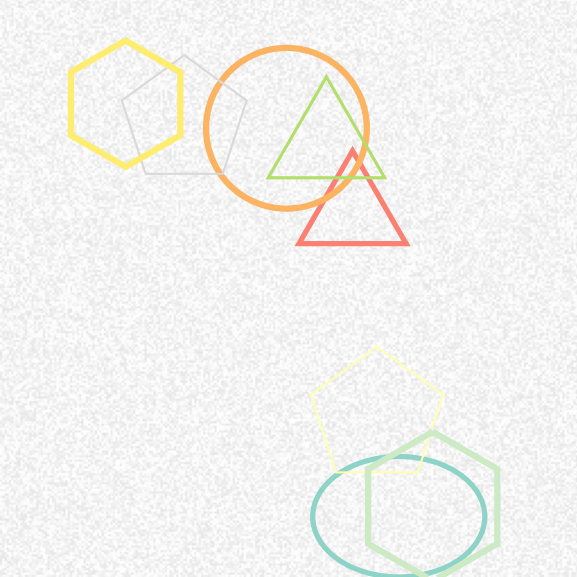[{"shape": "oval", "thickness": 2.5, "radius": 0.75, "center": [0.691, 0.104]}, {"shape": "pentagon", "thickness": 1, "radius": 0.6, "center": [0.653, 0.278]}, {"shape": "triangle", "thickness": 2.5, "radius": 0.54, "center": [0.611, 0.631]}, {"shape": "circle", "thickness": 3, "radius": 0.7, "center": [0.496, 0.777]}, {"shape": "triangle", "thickness": 1.5, "radius": 0.58, "center": [0.565, 0.75]}, {"shape": "pentagon", "thickness": 1, "radius": 0.57, "center": [0.319, 0.79]}, {"shape": "hexagon", "thickness": 3, "radius": 0.65, "center": [0.749, 0.122]}, {"shape": "hexagon", "thickness": 3, "radius": 0.55, "center": [0.218, 0.82]}]